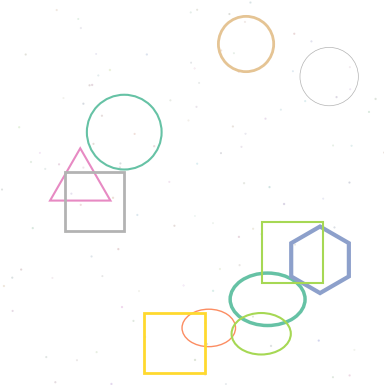[{"shape": "circle", "thickness": 1.5, "radius": 0.49, "center": [0.323, 0.657]}, {"shape": "oval", "thickness": 2.5, "radius": 0.49, "center": [0.695, 0.223]}, {"shape": "oval", "thickness": 1, "radius": 0.35, "center": [0.542, 0.148]}, {"shape": "hexagon", "thickness": 3, "radius": 0.43, "center": [0.831, 0.325]}, {"shape": "triangle", "thickness": 1.5, "radius": 0.45, "center": [0.208, 0.524]}, {"shape": "square", "thickness": 1.5, "radius": 0.39, "center": [0.759, 0.343]}, {"shape": "oval", "thickness": 1.5, "radius": 0.38, "center": [0.678, 0.133]}, {"shape": "square", "thickness": 2, "radius": 0.39, "center": [0.453, 0.108]}, {"shape": "circle", "thickness": 2, "radius": 0.36, "center": [0.639, 0.886]}, {"shape": "circle", "thickness": 0.5, "radius": 0.38, "center": [0.855, 0.801]}, {"shape": "square", "thickness": 2, "radius": 0.38, "center": [0.245, 0.476]}]